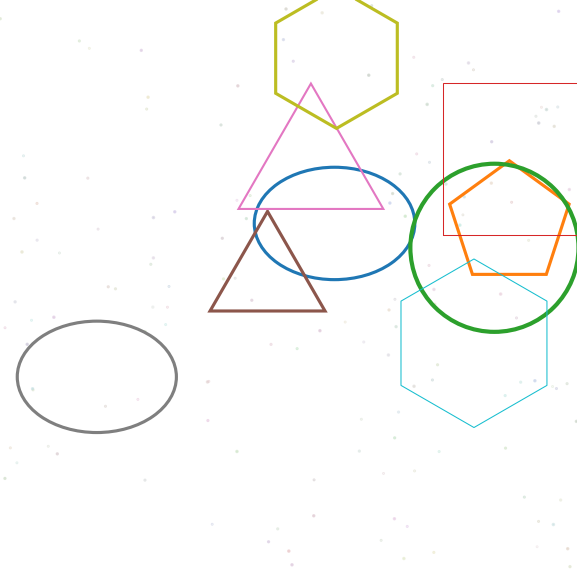[{"shape": "oval", "thickness": 1.5, "radius": 0.7, "center": [0.579, 0.612]}, {"shape": "pentagon", "thickness": 1.5, "radius": 0.54, "center": [0.882, 0.612]}, {"shape": "circle", "thickness": 2, "radius": 0.73, "center": [0.856, 0.57]}, {"shape": "square", "thickness": 0.5, "radius": 0.66, "center": [0.899, 0.724]}, {"shape": "triangle", "thickness": 1.5, "radius": 0.57, "center": [0.463, 0.518]}, {"shape": "triangle", "thickness": 1, "radius": 0.72, "center": [0.538, 0.71]}, {"shape": "oval", "thickness": 1.5, "radius": 0.69, "center": [0.168, 0.347]}, {"shape": "hexagon", "thickness": 1.5, "radius": 0.61, "center": [0.583, 0.898]}, {"shape": "hexagon", "thickness": 0.5, "radius": 0.73, "center": [0.821, 0.405]}]